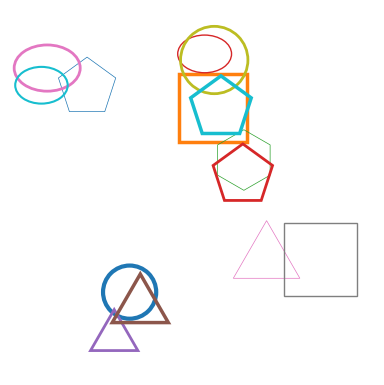[{"shape": "pentagon", "thickness": 0.5, "radius": 0.39, "center": [0.226, 0.773]}, {"shape": "circle", "thickness": 3, "radius": 0.35, "center": [0.337, 0.241]}, {"shape": "square", "thickness": 2.5, "radius": 0.44, "center": [0.552, 0.72]}, {"shape": "hexagon", "thickness": 0.5, "radius": 0.39, "center": [0.633, 0.584]}, {"shape": "oval", "thickness": 1, "radius": 0.35, "center": [0.532, 0.86]}, {"shape": "pentagon", "thickness": 2, "radius": 0.41, "center": [0.631, 0.545]}, {"shape": "triangle", "thickness": 2, "radius": 0.35, "center": [0.297, 0.125]}, {"shape": "triangle", "thickness": 2.5, "radius": 0.42, "center": [0.364, 0.204]}, {"shape": "triangle", "thickness": 0.5, "radius": 0.5, "center": [0.692, 0.327]}, {"shape": "oval", "thickness": 2, "radius": 0.43, "center": [0.123, 0.823]}, {"shape": "square", "thickness": 1, "radius": 0.47, "center": [0.832, 0.326]}, {"shape": "circle", "thickness": 2, "radius": 0.44, "center": [0.556, 0.844]}, {"shape": "pentagon", "thickness": 2.5, "radius": 0.41, "center": [0.574, 0.72]}, {"shape": "oval", "thickness": 1.5, "radius": 0.34, "center": [0.108, 0.779]}]